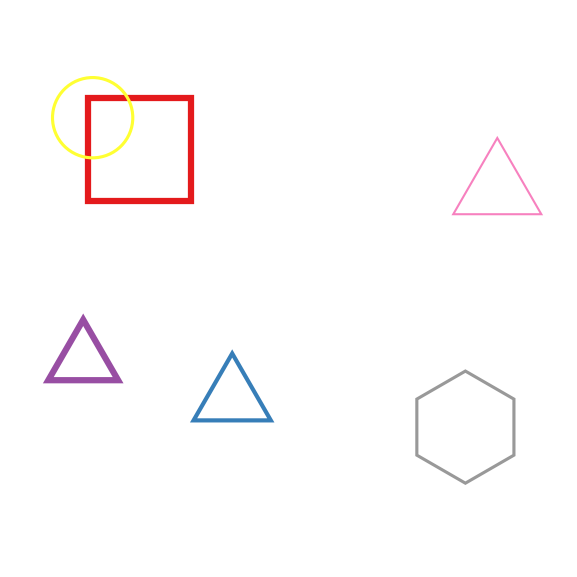[{"shape": "square", "thickness": 3, "radius": 0.45, "center": [0.241, 0.74]}, {"shape": "triangle", "thickness": 2, "radius": 0.39, "center": [0.402, 0.31]}, {"shape": "triangle", "thickness": 3, "radius": 0.35, "center": [0.144, 0.376]}, {"shape": "circle", "thickness": 1.5, "radius": 0.35, "center": [0.16, 0.795]}, {"shape": "triangle", "thickness": 1, "radius": 0.44, "center": [0.861, 0.672]}, {"shape": "hexagon", "thickness": 1.5, "radius": 0.49, "center": [0.806, 0.26]}]